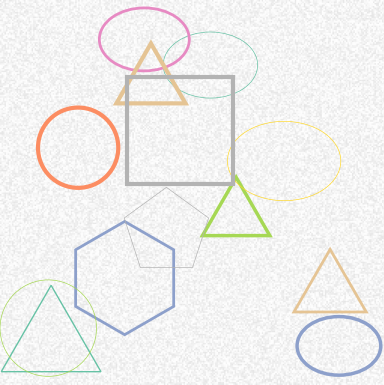[{"shape": "triangle", "thickness": 1, "radius": 0.75, "center": [0.133, 0.109]}, {"shape": "oval", "thickness": 0.5, "radius": 0.61, "center": [0.547, 0.831]}, {"shape": "circle", "thickness": 3, "radius": 0.52, "center": [0.203, 0.616]}, {"shape": "hexagon", "thickness": 2, "radius": 0.74, "center": [0.324, 0.278]}, {"shape": "oval", "thickness": 2.5, "radius": 0.54, "center": [0.88, 0.102]}, {"shape": "oval", "thickness": 2, "radius": 0.58, "center": [0.375, 0.898]}, {"shape": "circle", "thickness": 0.5, "radius": 0.63, "center": [0.125, 0.148]}, {"shape": "triangle", "thickness": 2.5, "radius": 0.5, "center": [0.613, 0.439]}, {"shape": "oval", "thickness": 0.5, "radius": 0.74, "center": [0.738, 0.582]}, {"shape": "triangle", "thickness": 3, "radius": 0.52, "center": [0.392, 0.783]}, {"shape": "triangle", "thickness": 2, "radius": 0.54, "center": [0.857, 0.244]}, {"shape": "pentagon", "thickness": 0.5, "radius": 0.58, "center": [0.432, 0.398]}, {"shape": "square", "thickness": 3, "radius": 0.69, "center": [0.468, 0.66]}]